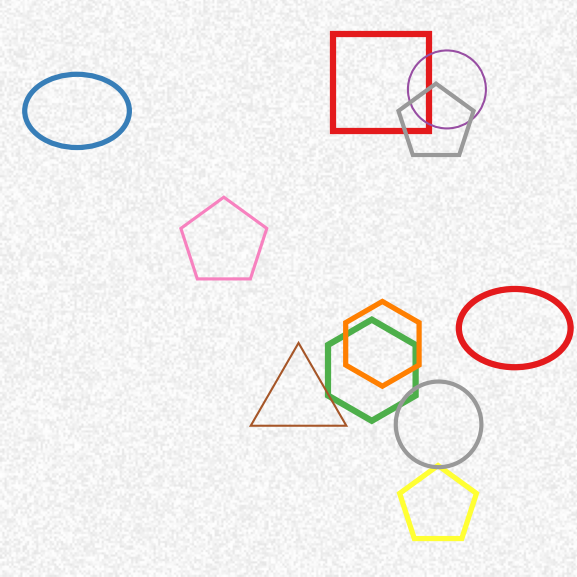[{"shape": "square", "thickness": 3, "radius": 0.42, "center": [0.66, 0.856]}, {"shape": "oval", "thickness": 3, "radius": 0.48, "center": [0.891, 0.431]}, {"shape": "oval", "thickness": 2.5, "radius": 0.45, "center": [0.133, 0.807]}, {"shape": "hexagon", "thickness": 3, "radius": 0.44, "center": [0.644, 0.358]}, {"shape": "circle", "thickness": 1, "radius": 0.34, "center": [0.774, 0.844]}, {"shape": "hexagon", "thickness": 2.5, "radius": 0.37, "center": [0.662, 0.404]}, {"shape": "pentagon", "thickness": 2.5, "radius": 0.35, "center": [0.759, 0.123]}, {"shape": "triangle", "thickness": 1, "radius": 0.48, "center": [0.517, 0.31]}, {"shape": "pentagon", "thickness": 1.5, "radius": 0.39, "center": [0.388, 0.579]}, {"shape": "circle", "thickness": 2, "radius": 0.37, "center": [0.759, 0.264]}, {"shape": "pentagon", "thickness": 2, "radius": 0.34, "center": [0.755, 0.786]}]